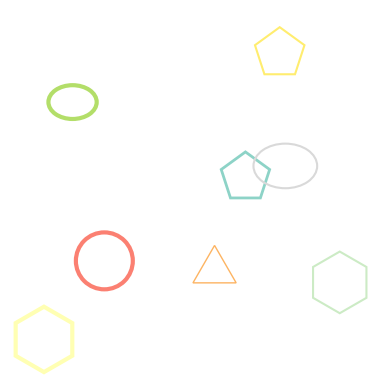[{"shape": "pentagon", "thickness": 2, "radius": 0.33, "center": [0.637, 0.539]}, {"shape": "hexagon", "thickness": 3, "radius": 0.42, "center": [0.114, 0.118]}, {"shape": "circle", "thickness": 3, "radius": 0.37, "center": [0.271, 0.322]}, {"shape": "triangle", "thickness": 1, "radius": 0.32, "center": [0.557, 0.298]}, {"shape": "oval", "thickness": 3, "radius": 0.31, "center": [0.188, 0.735]}, {"shape": "oval", "thickness": 1.5, "radius": 0.41, "center": [0.741, 0.569]}, {"shape": "hexagon", "thickness": 1.5, "radius": 0.4, "center": [0.882, 0.267]}, {"shape": "pentagon", "thickness": 1.5, "radius": 0.34, "center": [0.727, 0.862]}]